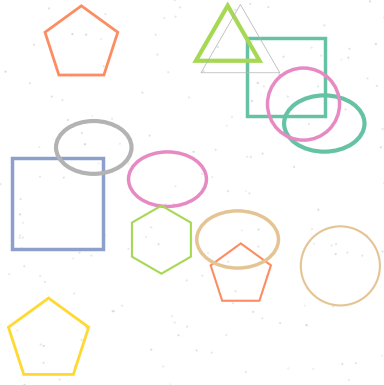[{"shape": "square", "thickness": 2.5, "radius": 0.5, "center": [0.743, 0.8]}, {"shape": "oval", "thickness": 3, "radius": 0.52, "center": [0.842, 0.679]}, {"shape": "pentagon", "thickness": 1.5, "radius": 0.41, "center": [0.625, 0.285]}, {"shape": "pentagon", "thickness": 2, "radius": 0.5, "center": [0.211, 0.886]}, {"shape": "square", "thickness": 2.5, "radius": 0.6, "center": [0.149, 0.471]}, {"shape": "circle", "thickness": 2.5, "radius": 0.47, "center": [0.788, 0.73]}, {"shape": "oval", "thickness": 2.5, "radius": 0.51, "center": [0.435, 0.535]}, {"shape": "hexagon", "thickness": 1.5, "radius": 0.44, "center": [0.419, 0.378]}, {"shape": "triangle", "thickness": 3, "radius": 0.48, "center": [0.591, 0.89]}, {"shape": "pentagon", "thickness": 2, "radius": 0.55, "center": [0.126, 0.116]}, {"shape": "circle", "thickness": 1.5, "radius": 0.51, "center": [0.884, 0.309]}, {"shape": "oval", "thickness": 2.5, "radius": 0.53, "center": [0.617, 0.378]}, {"shape": "triangle", "thickness": 0.5, "radius": 0.59, "center": [0.624, 0.87]}, {"shape": "oval", "thickness": 3, "radius": 0.49, "center": [0.244, 0.617]}]